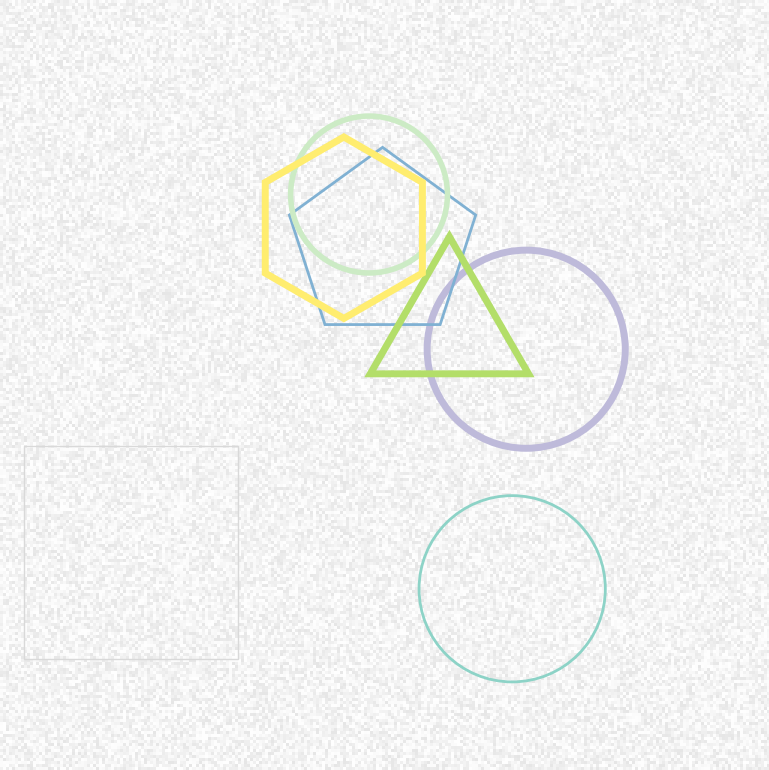[{"shape": "circle", "thickness": 1, "radius": 0.6, "center": [0.665, 0.235]}, {"shape": "circle", "thickness": 2.5, "radius": 0.64, "center": [0.683, 0.546]}, {"shape": "pentagon", "thickness": 1, "radius": 0.64, "center": [0.497, 0.681]}, {"shape": "triangle", "thickness": 2.5, "radius": 0.59, "center": [0.584, 0.574]}, {"shape": "square", "thickness": 0.5, "radius": 0.69, "center": [0.17, 0.282]}, {"shape": "circle", "thickness": 2, "radius": 0.51, "center": [0.479, 0.747]}, {"shape": "hexagon", "thickness": 2.5, "radius": 0.59, "center": [0.447, 0.704]}]